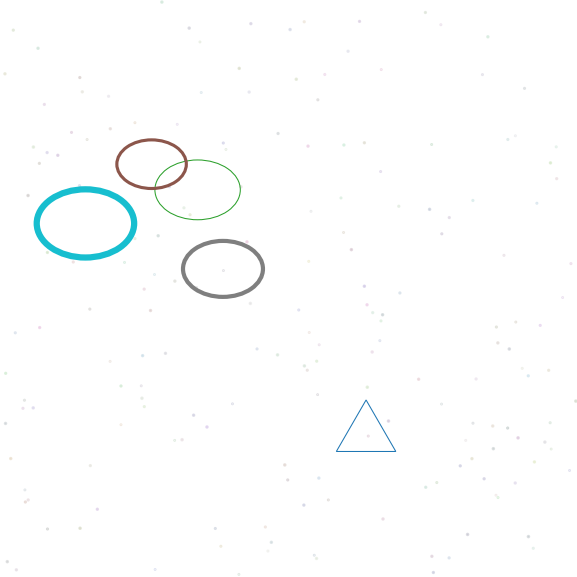[{"shape": "triangle", "thickness": 0.5, "radius": 0.3, "center": [0.634, 0.247]}, {"shape": "oval", "thickness": 0.5, "radius": 0.37, "center": [0.342, 0.67]}, {"shape": "oval", "thickness": 1.5, "radius": 0.3, "center": [0.262, 0.715]}, {"shape": "oval", "thickness": 2, "radius": 0.35, "center": [0.386, 0.534]}, {"shape": "oval", "thickness": 3, "radius": 0.42, "center": [0.148, 0.612]}]